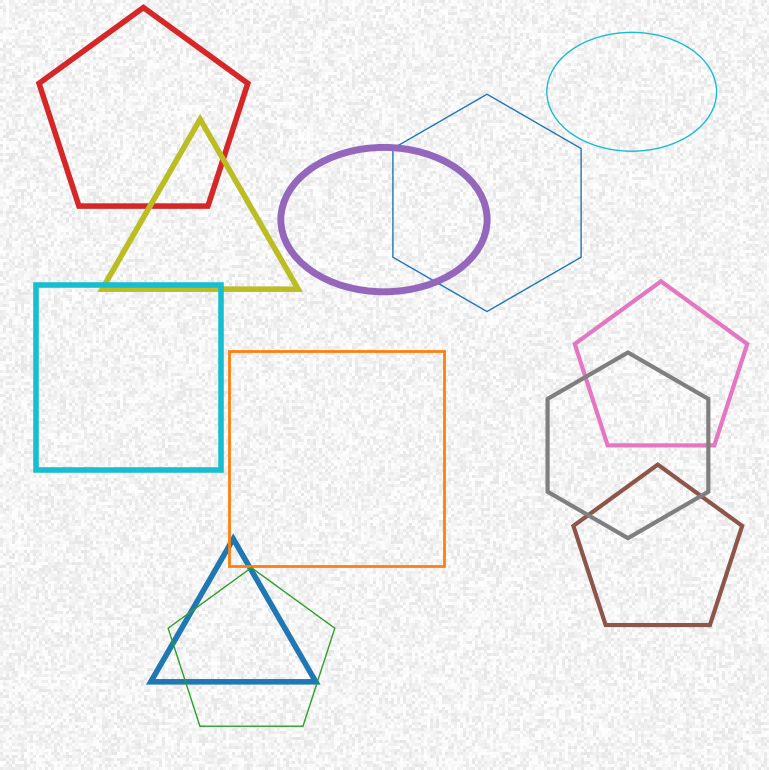[{"shape": "hexagon", "thickness": 0.5, "radius": 0.71, "center": [0.632, 0.737]}, {"shape": "triangle", "thickness": 2, "radius": 0.62, "center": [0.303, 0.176]}, {"shape": "square", "thickness": 1, "radius": 0.7, "center": [0.437, 0.405]}, {"shape": "pentagon", "thickness": 0.5, "radius": 0.57, "center": [0.327, 0.149]}, {"shape": "pentagon", "thickness": 2, "radius": 0.71, "center": [0.186, 0.848]}, {"shape": "oval", "thickness": 2.5, "radius": 0.67, "center": [0.499, 0.715]}, {"shape": "pentagon", "thickness": 1.5, "radius": 0.58, "center": [0.854, 0.281]}, {"shape": "pentagon", "thickness": 1.5, "radius": 0.59, "center": [0.858, 0.517]}, {"shape": "hexagon", "thickness": 1.5, "radius": 0.6, "center": [0.816, 0.422]}, {"shape": "triangle", "thickness": 2, "radius": 0.74, "center": [0.26, 0.698]}, {"shape": "square", "thickness": 2, "radius": 0.6, "center": [0.167, 0.51]}, {"shape": "oval", "thickness": 0.5, "radius": 0.55, "center": [0.82, 0.881]}]